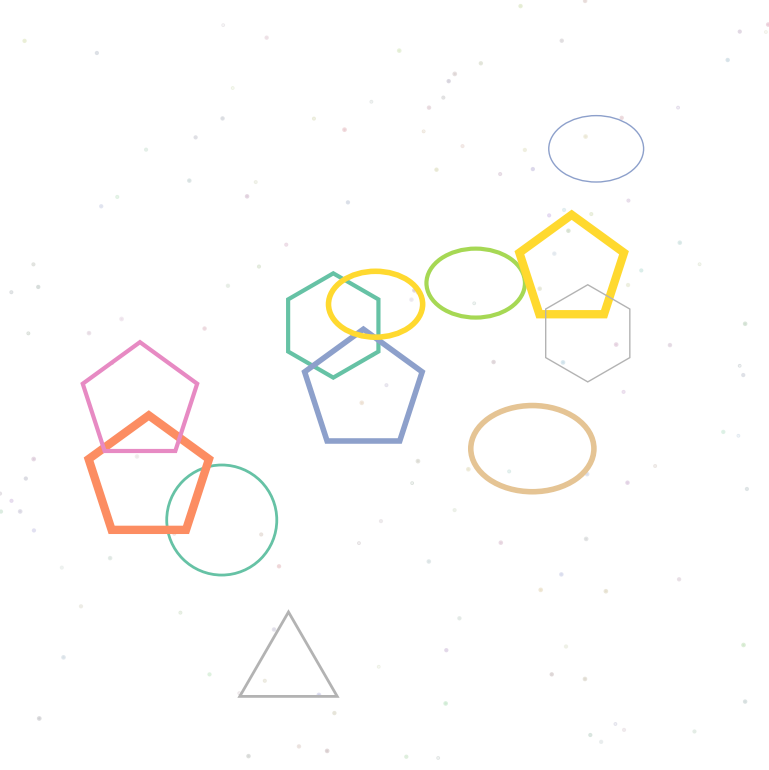[{"shape": "circle", "thickness": 1, "radius": 0.36, "center": [0.288, 0.325]}, {"shape": "hexagon", "thickness": 1.5, "radius": 0.34, "center": [0.433, 0.577]}, {"shape": "pentagon", "thickness": 3, "radius": 0.41, "center": [0.193, 0.378]}, {"shape": "oval", "thickness": 0.5, "radius": 0.31, "center": [0.774, 0.807]}, {"shape": "pentagon", "thickness": 2, "radius": 0.4, "center": [0.472, 0.492]}, {"shape": "pentagon", "thickness": 1.5, "radius": 0.39, "center": [0.182, 0.478]}, {"shape": "oval", "thickness": 1.5, "radius": 0.32, "center": [0.618, 0.632]}, {"shape": "oval", "thickness": 2, "radius": 0.31, "center": [0.488, 0.605]}, {"shape": "pentagon", "thickness": 3, "radius": 0.36, "center": [0.742, 0.65]}, {"shape": "oval", "thickness": 2, "radius": 0.4, "center": [0.691, 0.417]}, {"shape": "triangle", "thickness": 1, "radius": 0.37, "center": [0.375, 0.132]}, {"shape": "hexagon", "thickness": 0.5, "radius": 0.32, "center": [0.763, 0.567]}]